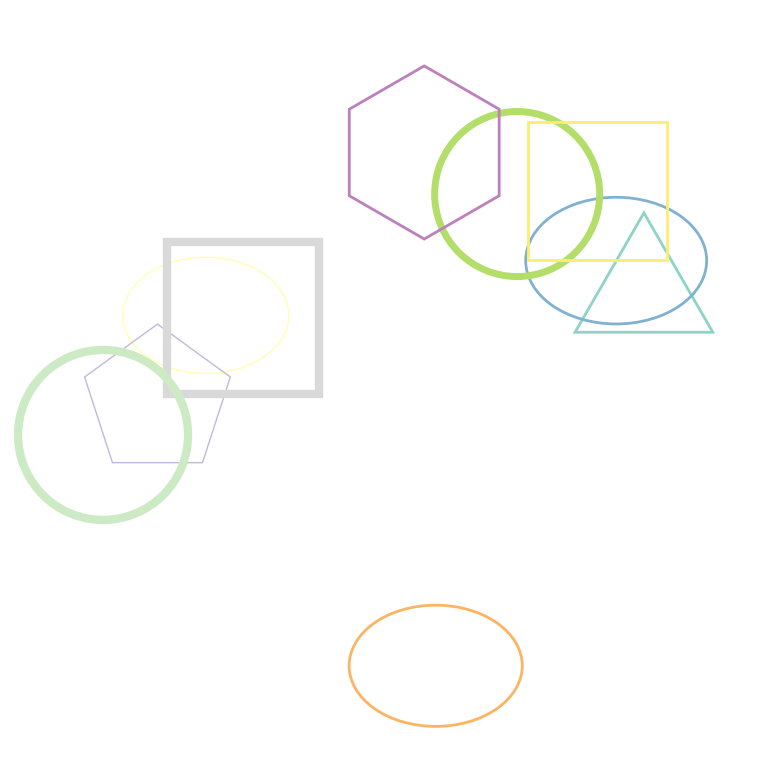[{"shape": "triangle", "thickness": 1, "radius": 0.52, "center": [0.836, 0.62]}, {"shape": "oval", "thickness": 0.5, "radius": 0.54, "center": [0.267, 0.59]}, {"shape": "pentagon", "thickness": 0.5, "radius": 0.5, "center": [0.205, 0.48]}, {"shape": "oval", "thickness": 1, "radius": 0.59, "center": [0.8, 0.662]}, {"shape": "oval", "thickness": 1, "radius": 0.56, "center": [0.566, 0.135]}, {"shape": "circle", "thickness": 2.5, "radius": 0.54, "center": [0.672, 0.748]}, {"shape": "square", "thickness": 3, "radius": 0.49, "center": [0.316, 0.587]}, {"shape": "hexagon", "thickness": 1, "radius": 0.56, "center": [0.551, 0.802]}, {"shape": "circle", "thickness": 3, "radius": 0.55, "center": [0.134, 0.435]}, {"shape": "square", "thickness": 1, "radius": 0.45, "center": [0.776, 0.752]}]